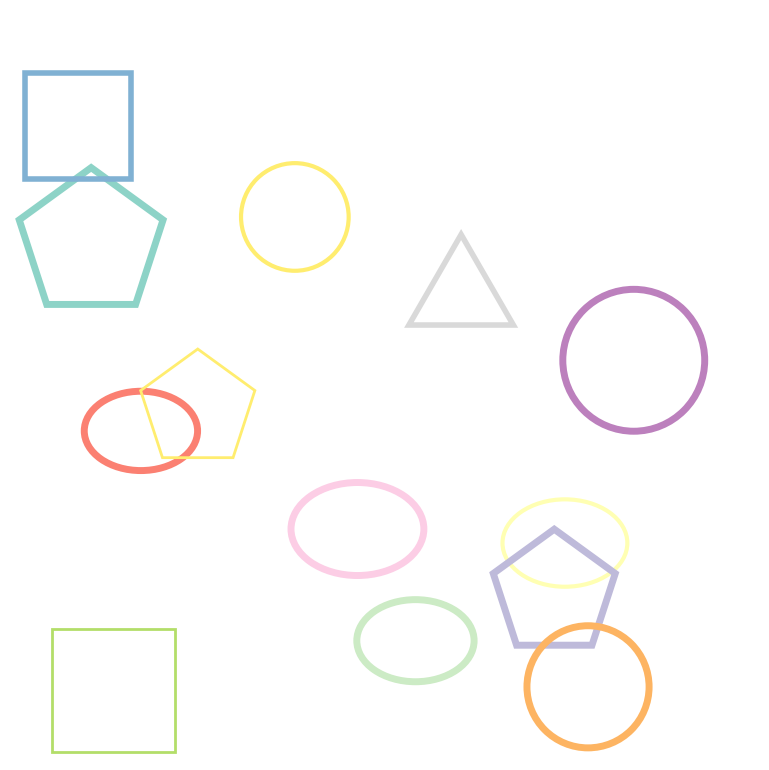[{"shape": "pentagon", "thickness": 2.5, "radius": 0.49, "center": [0.118, 0.684]}, {"shape": "oval", "thickness": 1.5, "radius": 0.41, "center": [0.734, 0.295]}, {"shape": "pentagon", "thickness": 2.5, "radius": 0.42, "center": [0.72, 0.229]}, {"shape": "oval", "thickness": 2.5, "radius": 0.37, "center": [0.183, 0.44]}, {"shape": "square", "thickness": 2, "radius": 0.34, "center": [0.101, 0.836]}, {"shape": "circle", "thickness": 2.5, "radius": 0.4, "center": [0.764, 0.108]}, {"shape": "square", "thickness": 1, "radius": 0.4, "center": [0.148, 0.103]}, {"shape": "oval", "thickness": 2.5, "radius": 0.43, "center": [0.464, 0.313]}, {"shape": "triangle", "thickness": 2, "radius": 0.39, "center": [0.599, 0.617]}, {"shape": "circle", "thickness": 2.5, "radius": 0.46, "center": [0.823, 0.532]}, {"shape": "oval", "thickness": 2.5, "radius": 0.38, "center": [0.54, 0.168]}, {"shape": "circle", "thickness": 1.5, "radius": 0.35, "center": [0.383, 0.718]}, {"shape": "pentagon", "thickness": 1, "radius": 0.39, "center": [0.257, 0.469]}]